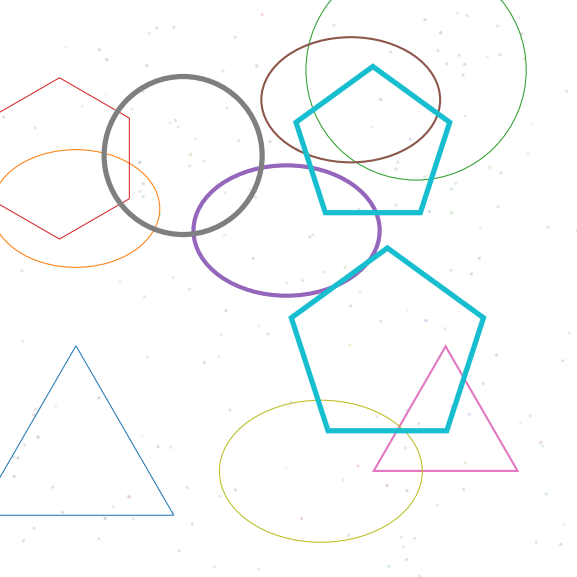[{"shape": "triangle", "thickness": 0.5, "radius": 0.98, "center": [0.132, 0.205]}, {"shape": "oval", "thickness": 0.5, "radius": 0.73, "center": [0.131, 0.638]}, {"shape": "circle", "thickness": 0.5, "radius": 0.95, "center": [0.721, 0.878]}, {"shape": "hexagon", "thickness": 0.5, "radius": 0.7, "center": [0.103, 0.725]}, {"shape": "oval", "thickness": 2, "radius": 0.81, "center": [0.496, 0.6]}, {"shape": "oval", "thickness": 1, "radius": 0.77, "center": [0.607, 0.826]}, {"shape": "triangle", "thickness": 1, "radius": 0.72, "center": [0.772, 0.256]}, {"shape": "circle", "thickness": 2.5, "radius": 0.68, "center": [0.317, 0.73]}, {"shape": "oval", "thickness": 0.5, "radius": 0.88, "center": [0.556, 0.183]}, {"shape": "pentagon", "thickness": 2.5, "radius": 0.87, "center": [0.671, 0.395]}, {"shape": "pentagon", "thickness": 2.5, "radius": 0.7, "center": [0.646, 0.744]}]